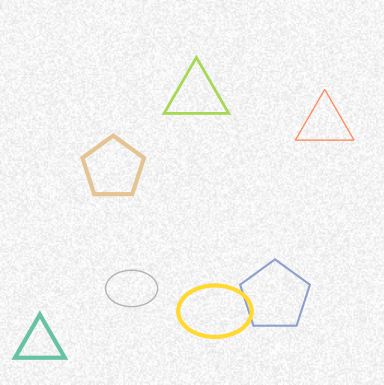[{"shape": "triangle", "thickness": 3, "radius": 0.37, "center": [0.104, 0.108]}, {"shape": "triangle", "thickness": 1, "radius": 0.44, "center": [0.843, 0.68]}, {"shape": "pentagon", "thickness": 1.5, "radius": 0.48, "center": [0.714, 0.231]}, {"shape": "triangle", "thickness": 2, "radius": 0.48, "center": [0.51, 0.754]}, {"shape": "oval", "thickness": 3, "radius": 0.48, "center": [0.558, 0.192]}, {"shape": "pentagon", "thickness": 3, "radius": 0.42, "center": [0.294, 0.564]}, {"shape": "oval", "thickness": 1, "radius": 0.34, "center": [0.342, 0.251]}]